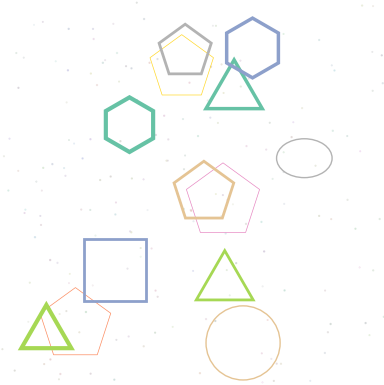[{"shape": "triangle", "thickness": 2.5, "radius": 0.42, "center": [0.608, 0.76]}, {"shape": "hexagon", "thickness": 3, "radius": 0.35, "center": [0.336, 0.676]}, {"shape": "pentagon", "thickness": 0.5, "radius": 0.48, "center": [0.196, 0.157]}, {"shape": "hexagon", "thickness": 2.5, "radius": 0.39, "center": [0.656, 0.875]}, {"shape": "square", "thickness": 2, "radius": 0.4, "center": [0.3, 0.299]}, {"shape": "pentagon", "thickness": 0.5, "radius": 0.5, "center": [0.579, 0.477]}, {"shape": "triangle", "thickness": 3, "radius": 0.37, "center": [0.12, 0.133]}, {"shape": "triangle", "thickness": 2, "radius": 0.43, "center": [0.584, 0.264]}, {"shape": "pentagon", "thickness": 0.5, "radius": 0.43, "center": [0.472, 0.823]}, {"shape": "pentagon", "thickness": 2, "radius": 0.41, "center": [0.53, 0.5]}, {"shape": "circle", "thickness": 1, "radius": 0.48, "center": [0.631, 0.109]}, {"shape": "oval", "thickness": 1, "radius": 0.36, "center": [0.79, 0.589]}, {"shape": "pentagon", "thickness": 2, "radius": 0.36, "center": [0.481, 0.866]}]